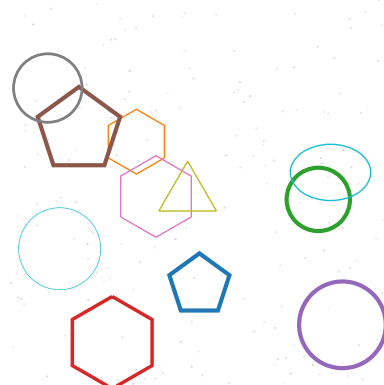[{"shape": "pentagon", "thickness": 3, "radius": 0.41, "center": [0.518, 0.26]}, {"shape": "hexagon", "thickness": 1, "radius": 0.42, "center": [0.354, 0.632]}, {"shape": "circle", "thickness": 3, "radius": 0.41, "center": [0.827, 0.482]}, {"shape": "hexagon", "thickness": 2.5, "radius": 0.6, "center": [0.291, 0.11]}, {"shape": "circle", "thickness": 3, "radius": 0.56, "center": [0.889, 0.156]}, {"shape": "pentagon", "thickness": 3, "radius": 0.56, "center": [0.205, 0.662]}, {"shape": "hexagon", "thickness": 1, "radius": 0.53, "center": [0.405, 0.49]}, {"shape": "circle", "thickness": 2, "radius": 0.45, "center": [0.124, 0.771]}, {"shape": "triangle", "thickness": 1, "radius": 0.43, "center": [0.487, 0.495]}, {"shape": "oval", "thickness": 1, "radius": 0.52, "center": [0.859, 0.552]}, {"shape": "circle", "thickness": 0.5, "radius": 0.53, "center": [0.155, 0.354]}]